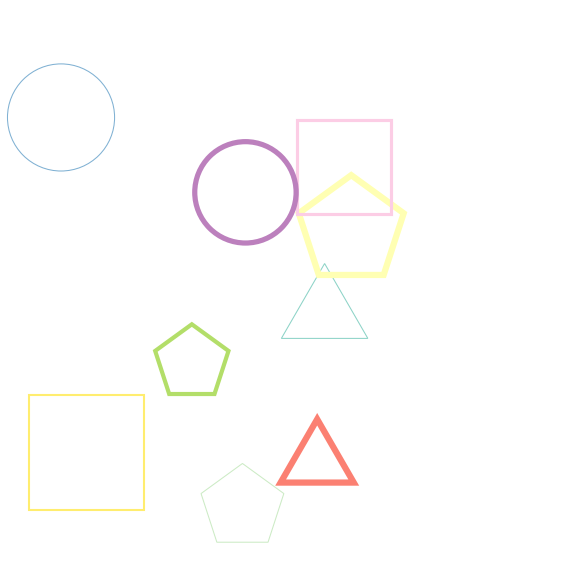[{"shape": "triangle", "thickness": 0.5, "radius": 0.43, "center": [0.562, 0.456]}, {"shape": "pentagon", "thickness": 3, "radius": 0.48, "center": [0.608, 0.6]}, {"shape": "triangle", "thickness": 3, "radius": 0.37, "center": [0.549, 0.2]}, {"shape": "circle", "thickness": 0.5, "radius": 0.46, "center": [0.106, 0.796]}, {"shape": "pentagon", "thickness": 2, "radius": 0.33, "center": [0.332, 0.371]}, {"shape": "square", "thickness": 1.5, "radius": 0.41, "center": [0.596, 0.709]}, {"shape": "circle", "thickness": 2.5, "radius": 0.44, "center": [0.425, 0.666]}, {"shape": "pentagon", "thickness": 0.5, "radius": 0.38, "center": [0.42, 0.121]}, {"shape": "square", "thickness": 1, "radius": 0.5, "center": [0.149, 0.216]}]